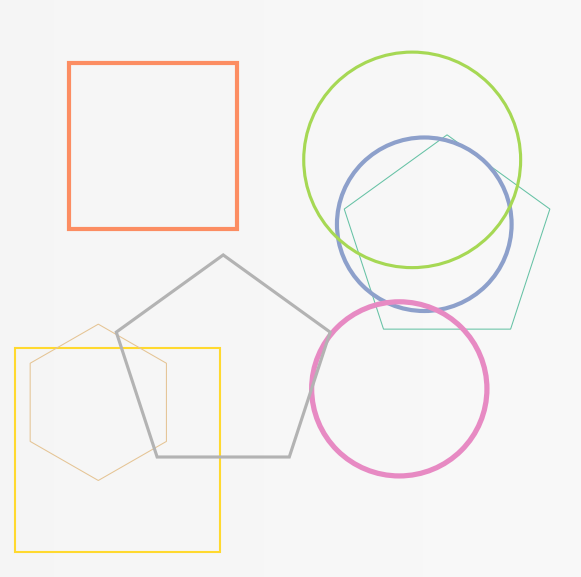[{"shape": "pentagon", "thickness": 0.5, "radius": 0.93, "center": [0.769, 0.58]}, {"shape": "square", "thickness": 2, "radius": 0.72, "center": [0.263, 0.746]}, {"shape": "circle", "thickness": 2, "radius": 0.75, "center": [0.73, 0.611]}, {"shape": "circle", "thickness": 2.5, "radius": 0.75, "center": [0.687, 0.326]}, {"shape": "circle", "thickness": 1.5, "radius": 0.93, "center": [0.709, 0.722]}, {"shape": "square", "thickness": 1, "radius": 0.88, "center": [0.202, 0.22]}, {"shape": "hexagon", "thickness": 0.5, "radius": 0.68, "center": [0.169, 0.302]}, {"shape": "pentagon", "thickness": 1.5, "radius": 0.97, "center": [0.384, 0.364]}]